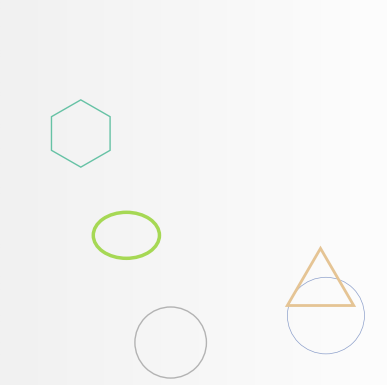[{"shape": "hexagon", "thickness": 1, "radius": 0.44, "center": [0.208, 0.653]}, {"shape": "circle", "thickness": 0.5, "radius": 0.5, "center": [0.841, 0.18]}, {"shape": "oval", "thickness": 2.5, "radius": 0.43, "center": [0.326, 0.389]}, {"shape": "triangle", "thickness": 2, "radius": 0.49, "center": [0.827, 0.256]}, {"shape": "circle", "thickness": 1, "radius": 0.46, "center": [0.44, 0.11]}]